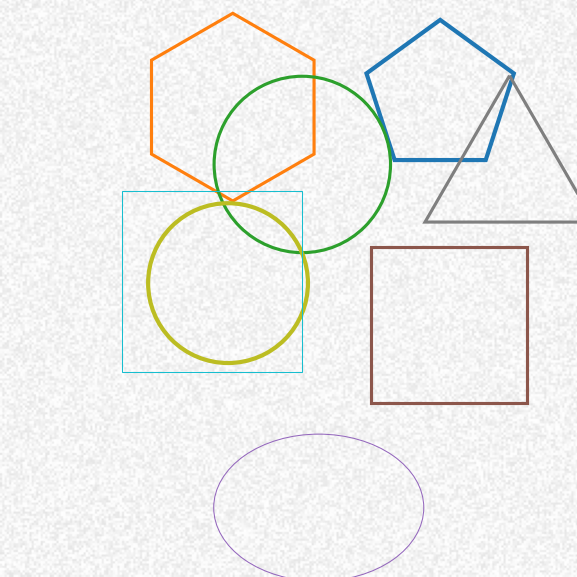[{"shape": "pentagon", "thickness": 2, "radius": 0.67, "center": [0.762, 0.831]}, {"shape": "hexagon", "thickness": 1.5, "radius": 0.81, "center": [0.403, 0.814]}, {"shape": "circle", "thickness": 1.5, "radius": 0.76, "center": [0.523, 0.714]}, {"shape": "oval", "thickness": 0.5, "radius": 0.91, "center": [0.552, 0.12]}, {"shape": "square", "thickness": 1.5, "radius": 0.68, "center": [0.778, 0.436]}, {"shape": "triangle", "thickness": 1.5, "radius": 0.85, "center": [0.882, 0.699]}, {"shape": "circle", "thickness": 2, "radius": 0.69, "center": [0.395, 0.509]}, {"shape": "square", "thickness": 0.5, "radius": 0.78, "center": [0.368, 0.512]}]